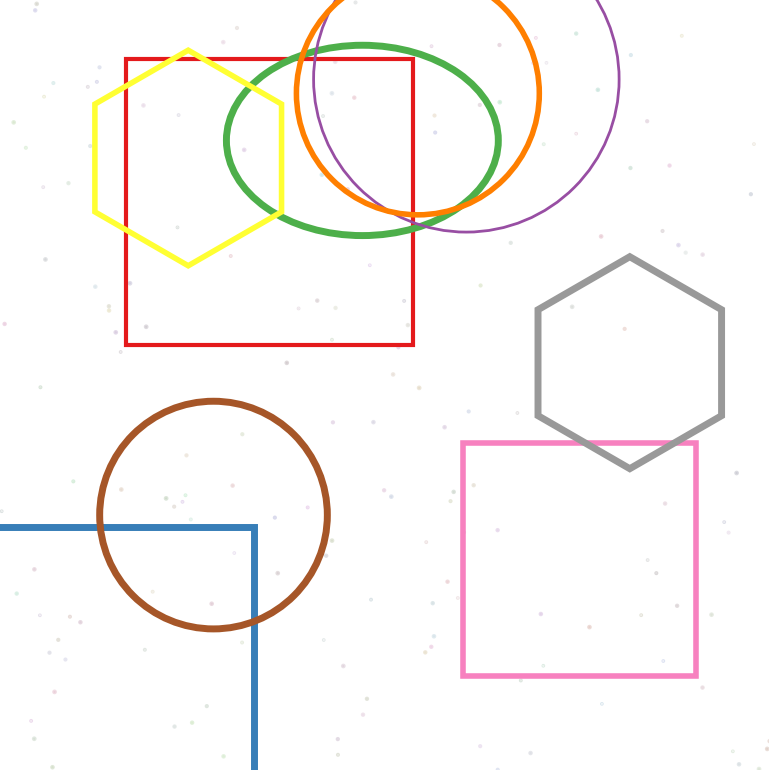[{"shape": "square", "thickness": 1.5, "radius": 0.93, "center": [0.35, 0.738]}, {"shape": "square", "thickness": 2.5, "radius": 0.85, "center": [0.161, 0.147]}, {"shape": "oval", "thickness": 2.5, "radius": 0.88, "center": [0.471, 0.818]}, {"shape": "circle", "thickness": 1, "radius": 0.99, "center": [0.606, 0.897]}, {"shape": "circle", "thickness": 2, "radius": 0.79, "center": [0.543, 0.879]}, {"shape": "hexagon", "thickness": 2, "radius": 0.7, "center": [0.244, 0.795]}, {"shape": "circle", "thickness": 2.5, "radius": 0.74, "center": [0.277, 0.331]}, {"shape": "square", "thickness": 2, "radius": 0.76, "center": [0.753, 0.273]}, {"shape": "hexagon", "thickness": 2.5, "radius": 0.69, "center": [0.818, 0.529]}]